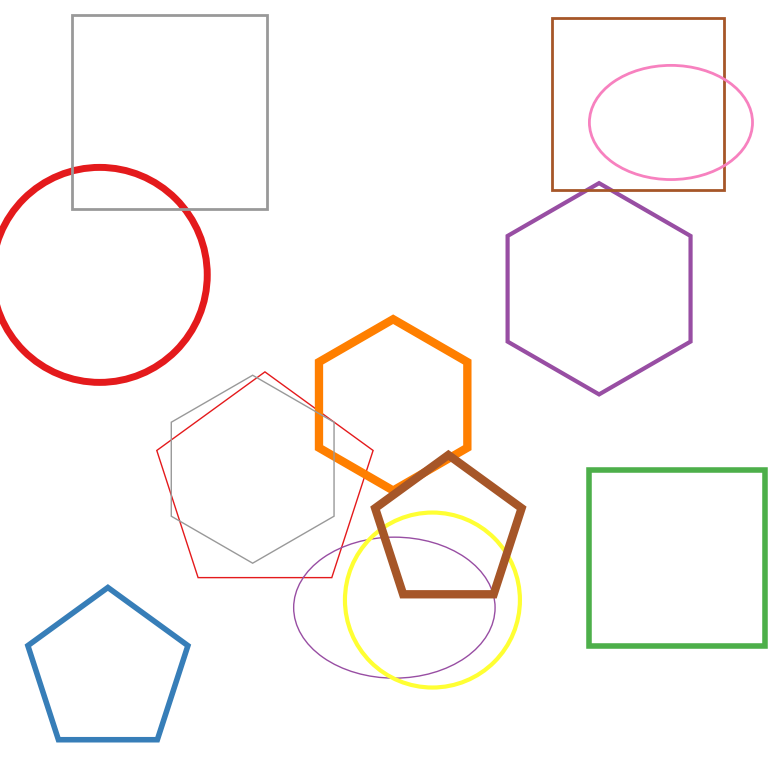[{"shape": "pentagon", "thickness": 0.5, "radius": 0.74, "center": [0.344, 0.369]}, {"shape": "circle", "thickness": 2.5, "radius": 0.7, "center": [0.13, 0.643]}, {"shape": "pentagon", "thickness": 2, "radius": 0.55, "center": [0.14, 0.128]}, {"shape": "square", "thickness": 2, "radius": 0.57, "center": [0.879, 0.275]}, {"shape": "oval", "thickness": 0.5, "radius": 0.65, "center": [0.512, 0.211]}, {"shape": "hexagon", "thickness": 1.5, "radius": 0.69, "center": [0.778, 0.625]}, {"shape": "hexagon", "thickness": 3, "radius": 0.56, "center": [0.511, 0.474]}, {"shape": "circle", "thickness": 1.5, "radius": 0.57, "center": [0.562, 0.221]}, {"shape": "square", "thickness": 1, "radius": 0.56, "center": [0.829, 0.865]}, {"shape": "pentagon", "thickness": 3, "radius": 0.5, "center": [0.582, 0.309]}, {"shape": "oval", "thickness": 1, "radius": 0.53, "center": [0.871, 0.841]}, {"shape": "square", "thickness": 1, "radius": 0.63, "center": [0.22, 0.854]}, {"shape": "hexagon", "thickness": 0.5, "radius": 0.61, "center": [0.328, 0.391]}]